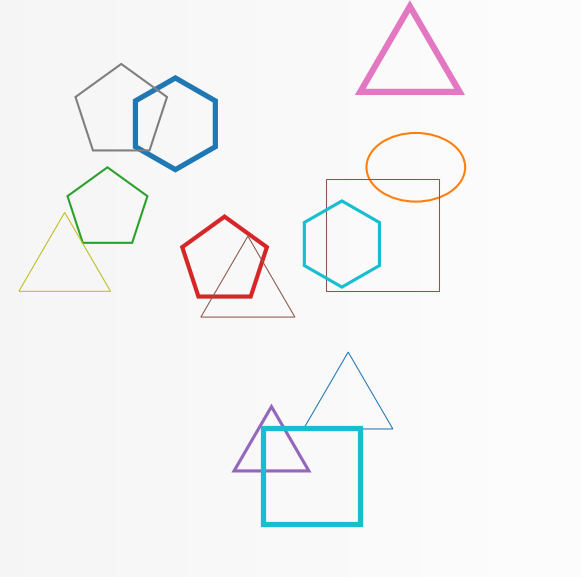[{"shape": "hexagon", "thickness": 2.5, "radius": 0.4, "center": [0.302, 0.785]}, {"shape": "triangle", "thickness": 0.5, "radius": 0.44, "center": [0.599, 0.301]}, {"shape": "oval", "thickness": 1, "radius": 0.42, "center": [0.715, 0.709]}, {"shape": "pentagon", "thickness": 1, "radius": 0.36, "center": [0.185, 0.637]}, {"shape": "pentagon", "thickness": 2, "radius": 0.38, "center": [0.386, 0.548]}, {"shape": "triangle", "thickness": 1.5, "radius": 0.37, "center": [0.467, 0.221]}, {"shape": "triangle", "thickness": 0.5, "radius": 0.47, "center": [0.426, 0.497]}, {"shape": "square", "thickness": 0.5, "radius": 0.49, "center": [0.659, 0.592]}, {"shape": "triangle", "thickness": 3, "radius": 0.49, "center": [0.705, 0.889]}, {"shape": "pentagon", "thickness": 1, "radius": 0.41, "center": [0.209, 0.806]}, {"shape": "triangle", "thickness": 0.5, "radius": 0.46, "center": [0.111, 0.54]}, {"shape": "hexagon", "thickness": 1.5, "radius": 0.37, "center": [0.588, 0.577]}, {"shape": "square", "thickness": 2.5, "radius": 0.42, "center": [0.536, 0.175]}]